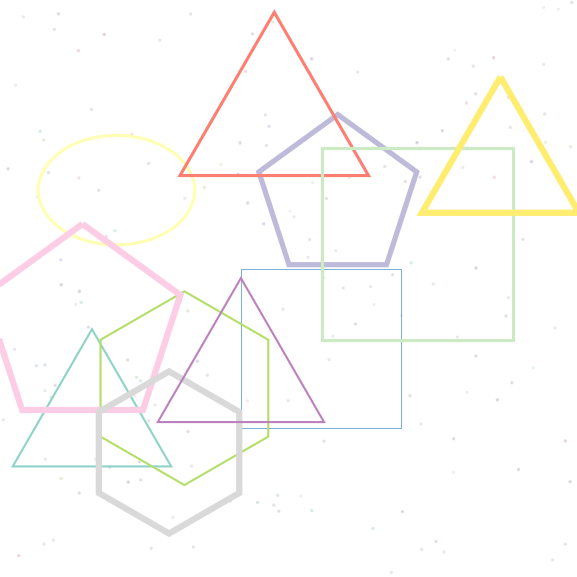[{"shape": "triangle", "thickness": 1, "radius": 0.79, "center": [0.159, 0.271]}, {"shape": "oval", "thickness": 1.5, "radius": 0.68, "center": [0.202, 0.67]}, {"shape": "pentagon", "thickness": 2.5, "radius": 0.72, "center": [0.585, 0.657]}, {"shape": "triangle", "thickness": 1.5, "radius": 0.94, "center": [0.475, 0.789]}, {"shape": "square", "thickness": 0.5, "radius": 0.69, "center": [0.556, 0.396]}, {"shape": "hexagon", "thickness": 1, "radius": 0.84, "center": [0.319, 0.327]}, {"shape": "pentagon", "thickness": 3, "radius": 0.89, "center": [0.143, 0.433]}, {"shape": "hexagon", "thickness": 3, "radius": 0.7, "center": [0.293, 0.216]}, {"shape": "triangle", "thickness": 1, "radius": 0.83, "center": [0.417, 0.351]}, {"shape": "square", "thickness": 1.5, "radius": 0.83, "center": [0.723, 0.577]}, {"shape": "triangle", "thickness": 3, "radius": 0.78, "center": [0.866, 0.709]}]